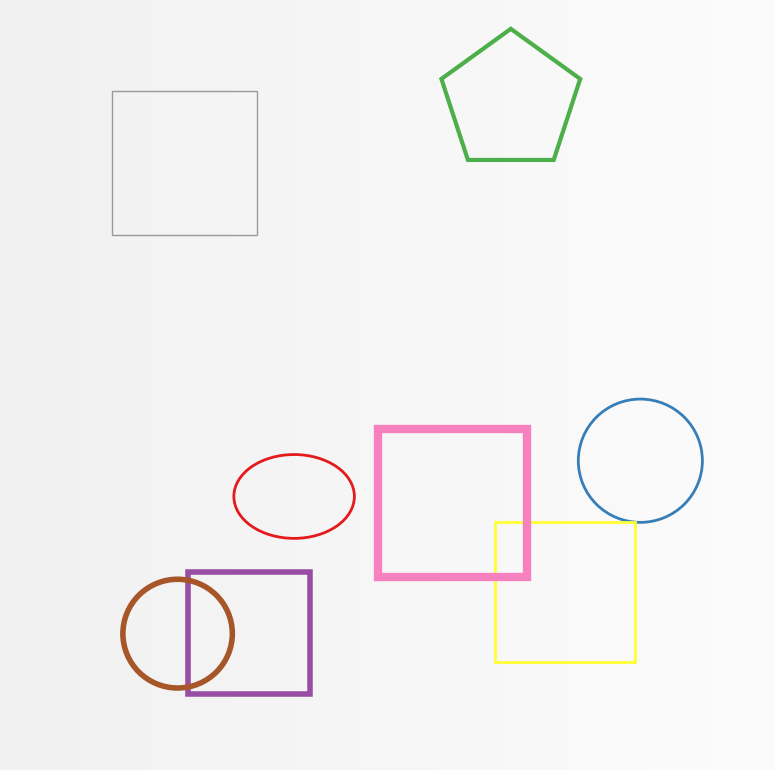[{"shape": "oval", "thickness": 1, "radius": 0.39, "center": [0.38, 0.355]}, {"shape": "circle", "thickness": 1, "radius": 0.4, "center": [0.826, 0.402]}, {"shape": "pentagon", "thickness": 1.5, "radius": 0.47, "center": [0.659, 0.868]}, {"shape": "square", "thickness": 2, "radius": 0.39, "center": [0.321, 0.178]}, {"shape": "square", "thickness": 1, "radius": 0.45, "center": [0.729, 0.231]}, {"shape": "circle", "thickness": 2, "radius": 0.35, "center": [0.229, 0.177]}, {"shape": "square", "thickness": 3, "radius": 0.48, "center": [0.584, 0.347]}, {"shape": "square", "thickness": 0.5, "radius": 0.47, "center": [0.238, 0.788]}]